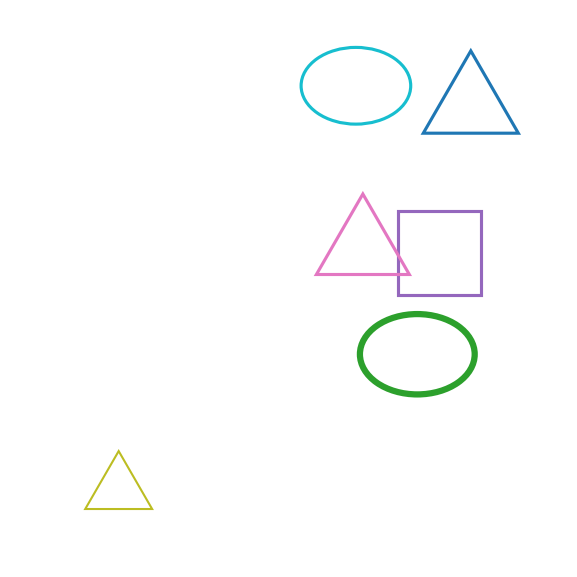[{"shape": "triangle", "thickness": 1.5, "radius": 0.48, "center": [0.815, 0.816]}, {"shape": "oval", "thickness": 3, "radius": 0.5, "center": [0.723, 0.386]}, {"shape": "square", "thickness": 1.5, "radius": 0.36, "center": [0.761, 0.561]}, {"shape": "triangle", "thickness": 1.5, "radius": 0.46, "center": [0.628, 0.57]}, {"shape": "triangle", "thickness": 1, "radius": 0.33, "center": [0.206, 0.151]}, {"shape": "oval", "thickness": 1.5, "radius": 0.47, "center": [0.616, 0.851]}]